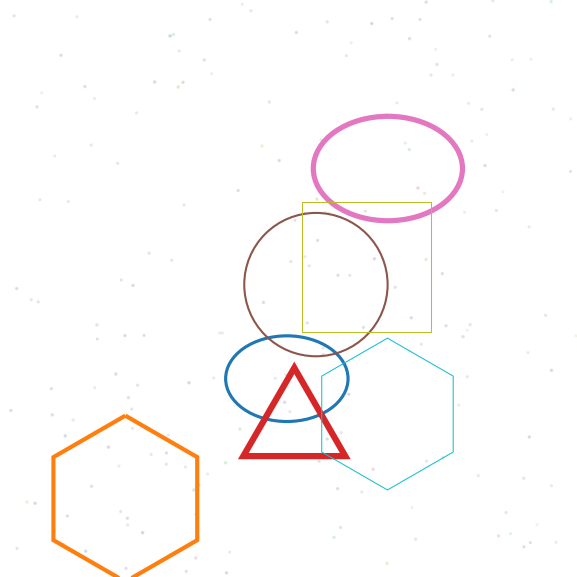[{"shape": "oval", "thickness": 1.5, "radius": 0.53, "center": [0.497, 0.343]}, {"shape": "hexagon", "thickness": 2, "radius": 0.72, "center": [0.217, 0.136]}, {"shape": "triangle", "thickness": 3, "radius": 0.51, "center": [0.51, 0.26]}, {"shape": "circle", "thickness": 1, "radius": 0.62, "center": [0.547, 0.506]}, {"shape": "oval", "thickness": 2.5, "radius": 0.65, "center": [0.672, 0.707]}, {"shape": "square", "thickness": 0.5, "radius": 0.56, "center": [0.635, 0.537]}, {"shape": "hexagon", "thickness": 0.5, "radius": 0.66, "center": [0.671, 0.282]}]